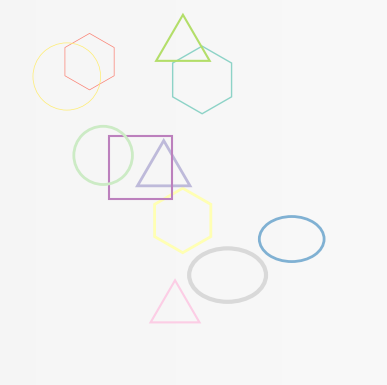[{"shape": "hexagon", "thickness": 1, "radius": 0.44, "center": [0.522, 0.792]}, {"shape": "hexagon", "thickness": 2, "radius": 0.42, "center": [0.472, 0.427]}, {"shape": "triangle", "thickness": 2, "radius": 0.39, "center": [0.423, 0.556]}, {"shape": "hexagon", "thickness": 0.5, "radius": 0.37, "center": [0.231, 0.84]}, {"shape": "oval", "thickness": 2, "radius": 0.42, "center": [0.753, 0.379]}, {"shape": "triangle", "thickness": 1.5, "radius": 0.4, "center": [0.472, 0.882]}, {"shape": "triangle", "thickness": 1.5, "radius": 0.36, "center": [0.452, 0.199]}, {"shape": "oval", "thickness": 3, "radius": 0.5, "center": [0.587, 0.285]}, {"shape": "square", "thickness": 1.5, "radius": 0.41, "center": [0.362, 0.566]}, {"shape": "circle", "thickness": 2, "radius": 0.38, "center": [0.266, 0.596]}, {"shape": "circle", "thickness": 0.5, "radius": 0.44, "center": [0.172, 0.801]}]